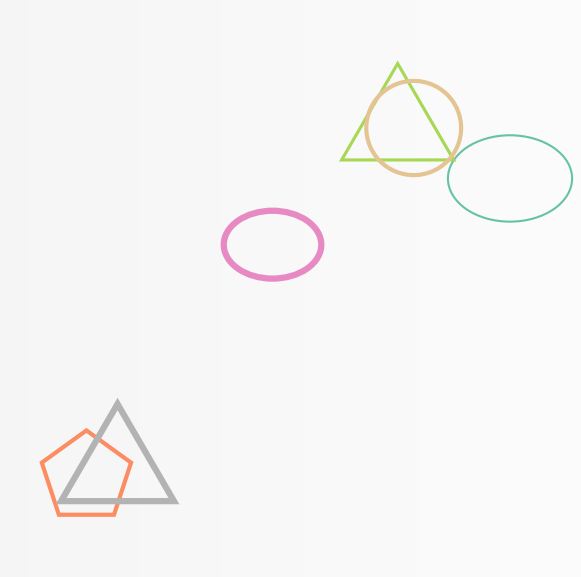[{"shape": "oval", "thickness": 1, "radius": 0.53, "center": [0.877, 0.69]}, {"shape": "pentagon", "thickness": 2, "radius": 0.4, "center": [0.149, 0.173]}, {"shape": "oval", "thickness": 3, "radius": 0.42, "center": [0.469, 0.575]}, {"shape": "triangle", "thickness": 1.5, "radius": 0.56, "center": [0.684, 0.778]}, {"shape": "circle", "thickness": 2, "radius": 0.41, "center": [0.712, 0.777]}, {"shape": "triangle", "thickness": 3, "radius": 0.56, "center": [0.202, 0.187]}]